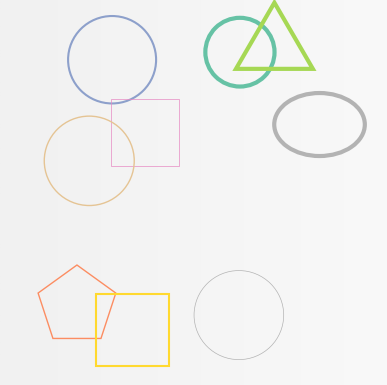[{"shape": "circle", "thickness": 3, "radius": 0.45, "center": [0.619, 0.864]}, {"shape": "pentagon", "thickness": 1, "radius": 0.53, "center": [0.199, 0.206]}, {"shape": "circle", "thickness": 1.5, "radius": 0.57, "center": [0.289, 0.845]}, {"shape": "square", "thickness": 0.5, "radius": 0.44, "center": [0.374, 0.656]}, {"shape": "triangle", "thickness": 3, "radius": 0.57, "center": [0.708, 0.878]}, {"shape": "square", "thickness": 1.5, "radius": 0.47, "center": [0.341, 0.143]}, {"shape": "circle", "thickness": 1, "radius": 0.58, "center": [0.23, 0.582]}, {"shape": "oval", "thickness": 3, "radius": 0.58, "center": [0.825, 0.677]}, {"shape": "circle", "thickness": 0.5, "radius": 0.58, "center": [0.616, 0.182]}]